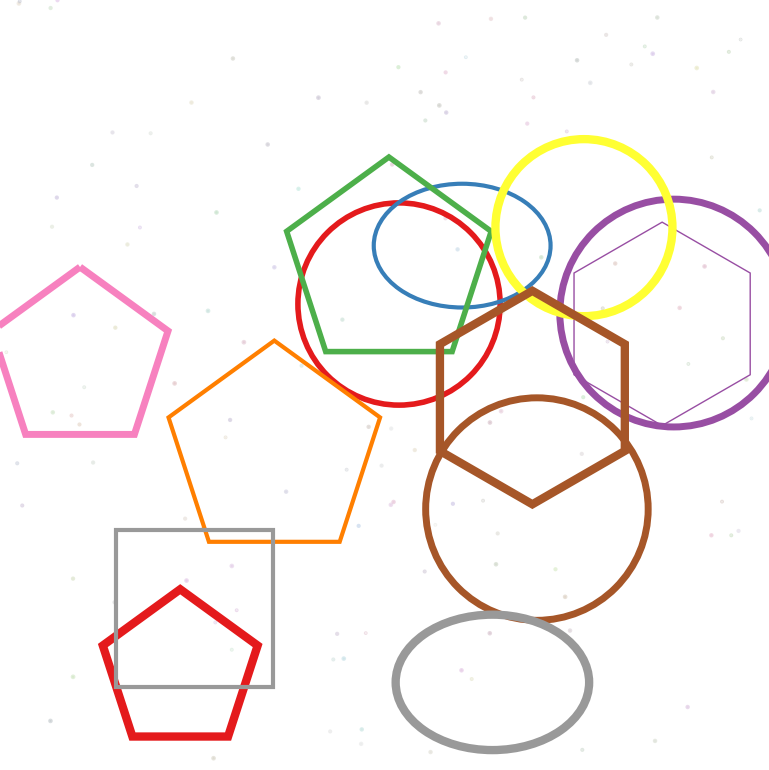[{"shape": "pentagon", "thickness": 3, "radius": 0.53, "center": [0.234, 0.129]}, {"shape": "circle", "thickness": 2, "radius": 0.66, "center": [0.518, 0.605]}, {"shape": "oval", "thickness": 1.5, "radius": 0.57, "center": [0.6, 0.681]}, {"shape": "pentagon", "thickness": 2, "radius": 0.7, "center": [0.505, 0.656]}, {"shape": "hexagon", "thickness": 0.5, "radius": 0.66, "center": [0.86, 0.579]}, {"shape": "circle", "thickness": 2.5, "radius": 0.74, "center": [0.875, 0.593]}, {"shape": "pentagon", "thickness": 1.5, "radius": 0.72, "center": [0.356, 0.413]}, {"shape": "circle", "thickness": 3, "radius": 0.57, "center": [0.758, 0.704]}, {"shape": "circle", "thickness": 2.5, "radius": 0.72, "center": [0.697, 0.339]}, {"shape": "hexagon", "thickness": 3, "radius": 0.69, "center": [0.691, 0.484]}, {"shape": "pentagon", "thickness": 2.5, "radius": 0.6, "center": [0.104, 0.533]}, {"shape": "oval", "thickness": 3, "radius": 0.63, "center": [0.639, 0.114]}, {"shape": "square", "thickness": 1.5, "radius": 0.51, "center": [0.253, 0.209]}]